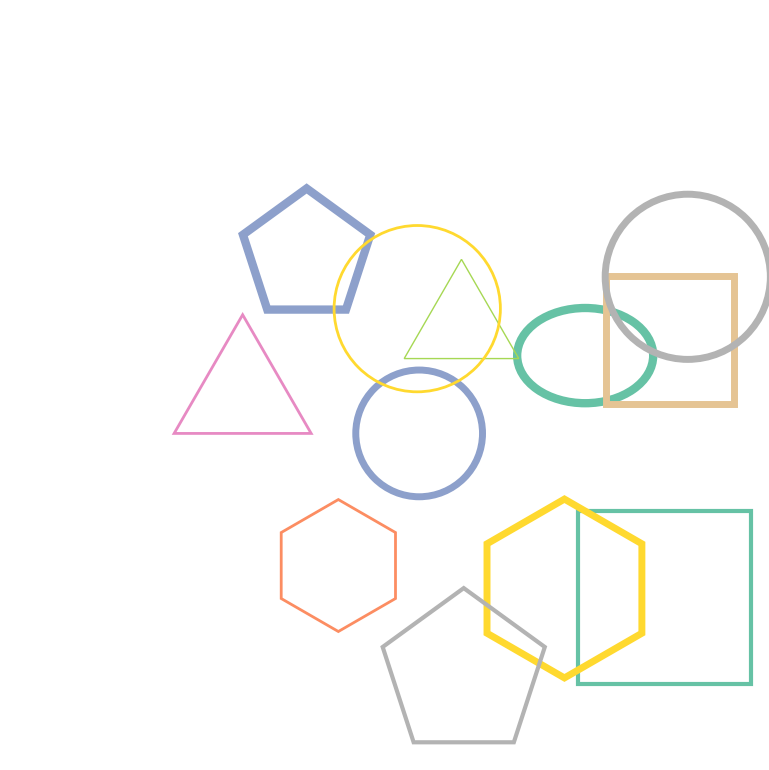[{"shape": "oval", "thickness": 3, "radius": 0.44, "center": [0.76, 0.538]}, {"shape": "square", "thickness": 1.5, "radius": 0.56, "center": [0.863, 0.224]}, {"shape": "hexagon", "thickness": 1, "radius": 0.43, "center": [0.439, 0.266]}, {"shape": "circle", "thickness": 2.5, "radius": 0.41, "center": [0.544, 0.437]}, {"shape": "pentagon", "thickness": 3, "radius": 0.43, "center": [0.398, 0.668]}, {"shape": "triangle", "thickness": 1, "radius": 0.51, "center": [0.315, 0.488]}, {"shape": "triangle", "thickness": 0.5, "radius": 0.43, "center": [0.599, 0.577]}, {"shape": "hexagon", "thickness": 2.5, "radius": 0.58, "center": [0.733, 0.236]}, {"shape": "circle", "thickness": 1, "radius": 0.54, "center": [0.542, 0.599]}, {"shape": "square", "thickness": 2.5, "radius": 0.42, "center": [0.87, 0.558]}, {"shape": "pentagon", "thickness": 1.5, "radius": 0.55, "center": [0.602, 0.126]}, {"shape": "circle", "thickness": 2.5, "radius": 0.54, "center": [0.893, 0.641]}]